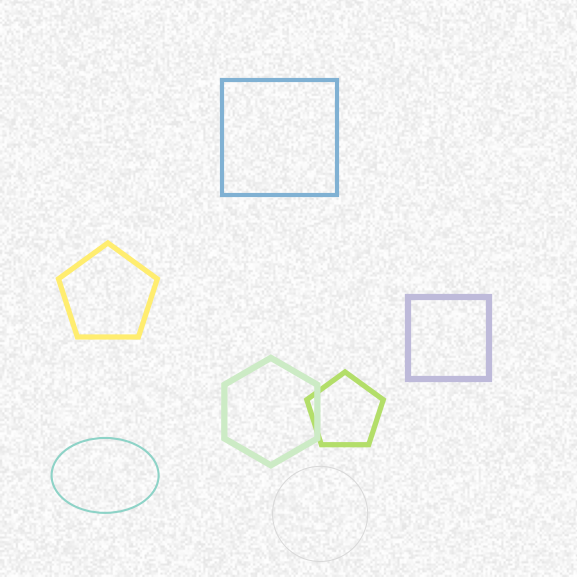[{"shape": "oval", "thickness": 1, "radius": 0.46, "center": [0.182, 0.176]}, {"shape": "square", "thickness": 3, "radius": 0.35, "center": [0.777, 0.414]}, {"shape": "square", "thickness": 2, "radius": 0.5, "center": [0.484, 0.761]}, {"shape": "pentagon", "thickness": 2.5, "radius": 0.35, "center": [0.597, 0.285]}, {"shape": "circle", "thickness": 0.5, "radius": 0.41, "center": [0.554, 0.109]}, {"shape": "hexagon", "thickness": 3, "radius": 0.47, "center": [0.469, 0.286]}, {"shape": "pentagon", "thickness": 2.5, "radius": 0.45, "center": [0.187, 0.488]}]